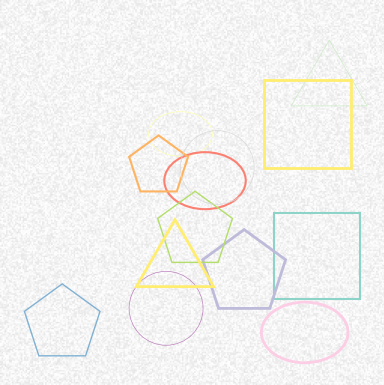[{"shape": "square", "thickness": 1.5, "radius": 0.56, "center": [0.823, 0.334]}, {"shape": "oval", "thickness": 0.5, "radius": 0.41, "center": [0.469, 0.652]}, {"shape": "pentagon", "thickness": 2, "radius": 0.57, "center": [0.634, 0.29]}, {"shape": "oval", "thickness": 1.5, "radius": 0.53, "center": [0.533, 0.531]}, {"shape": "pentagon", "thickness": 1, "radius": 0.52, "center": [0.162, 0.159]}, {"shape": "pentagon", "thickness": 1.5, "radius": 0.4, "center": [0.412, 0.568]}, {"shape": "pentagon", "thickness": 1, "radius": 0.51, "center": [0.507, 0.401]}, {"shape": "oval", "thickness": 2, "radius": 0.56, "center": [0.791, 0.137]}, {"shape": "circle", "thickness": 0.5, "radius": 0.48, "center": [0.564, 0.565]}, {"shape": "circle", "thickness": 0.5, "radius": 0.48, "center": [0.431, 0.199]}, {"shape": "triangle", "thickness": 0.5, "radius": 0.57, "center": [0.855, 0.782]}, {"shape": "triangle", "thickness": 2, "radius": 0.58, "center": [0.455, 0.313]}, {"shape": "square", "thickness": 2, "radius": 0.57, "center": [0.798, 0.678]}]